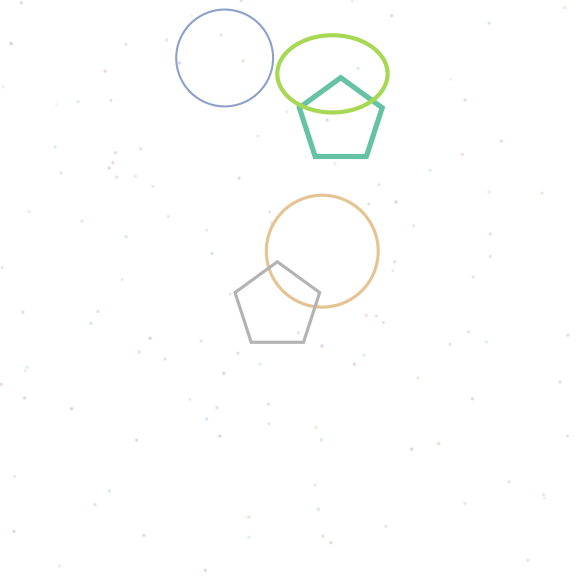[{"shape": "pentagon", "thickness": 2.5, "radius": 0.38, "center": [0.59, 0.789]}, {"shape": "circle", "thickness": 1, "radius": 0.42, "center": [0.389, 0.899]}, {"shape": "oval", "thickness": 2, "radius": 0.48, "center": [0.576, 0.871]}, {"shape": "circle", "thickness": 1.5, "radius": 0.48, "center": [0.558, 0.564]}, {"shape": "pentagon", "thickness": 1.5, "radius": 0.39, "center": [0.48, 0.469]}]